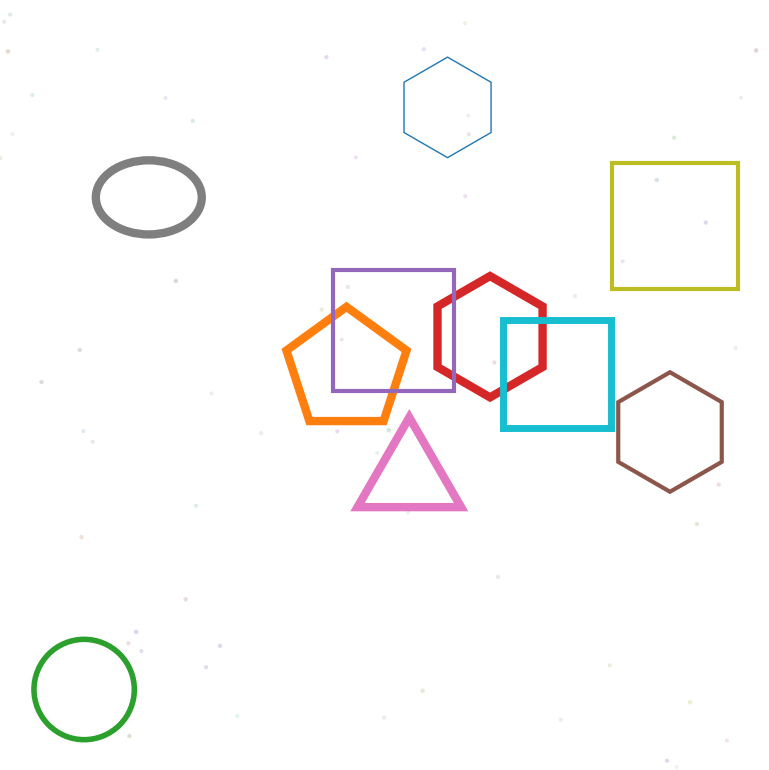[{"shape": "hexagon", "thickness": 0.5, "radius": 0.33, "center": [0.581, 0.861]}, {"shape": "pentagon", "thickness": 3, "radius": 0.41, "center": [0.45, 0.52]}, {"shape": "circle", "thickness": 2, "radius": 0.33, "center": [0.109, 0.105]}, {"shape": "hexagon", "thickness": 3, "radius": 0.39, "center": [0.636, 0.563]}, {"shape": "square", "thickness": 1.5, "radius": 0.39, "center": [0.511, 0.571]}, {"shape": "hexagon", "thickness": 1.5, "radius": 0.39, "center": [0.87, 0.439]}, {"shape": "triangle", "thickness": 3, "radius": 0.39, "center": [0.532, 0.38]}, {"shape": "oval", "thickness": 3, "radius": 0.34, "center": [0.193, 0.744]}, {"shape": "square", "thickness": 1.5, "radius": 0.41, "center": [0.877, 0.706]}, {"shape": "square", "thickness": 2.5, "radius": 0.35, "center": [0.724, 0.514]}]